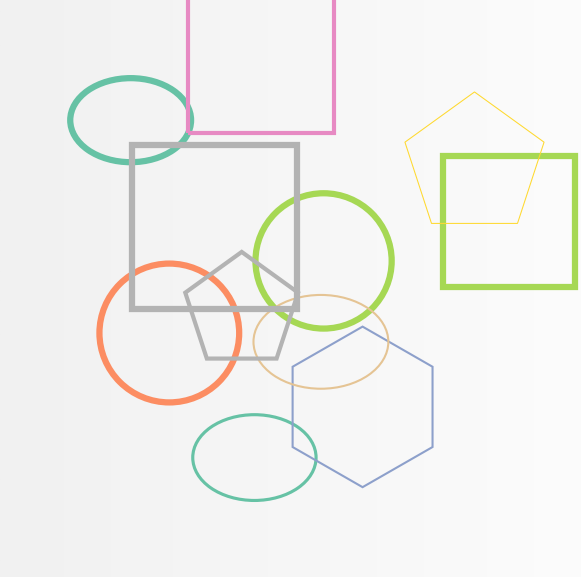[{"shape": "oval", "thickness": 1.5, "radius": 0.53, "center": [0.438, 0.207]}, {"shape": "oval", "thickness": 3, "radius": 0.52, "center": [0.225, 0.791]}, {"shape": "circle", "thickness": 3, "radius": 0.6, "center": [0.291, 0.423]}, {"shape": "hexagon", "thickness": 1, "radius": 0.69, "center": [0.624, 0.295]}, {"shape": "square", "thickness": 2, "radius": 0.63, "center": [0.45, 0.894]}, {"shape": "circle", "thickness": 3, "radius": 0.59, "center": [0.557, 0.547]}, {"shape": "square", "thickness": 3, "radius": 0.57, "center": [0.876, 0.616]}, {"shape": "pentagon", "thickness": 0.5, "radius": 0.63, "center": [0.816, 0.714]}, {"shape": "oval", "thickness": 1, "radius": 0.58, "center": [0.552, 0.407]}, {"shape": "pentagon", "thickness": 2, "radius": 0.51, "center": [0.416, 0.461]}, {"shape": "square", "thickness": 3, "radius": 0.71, "center": [0.369, 0.606]}]